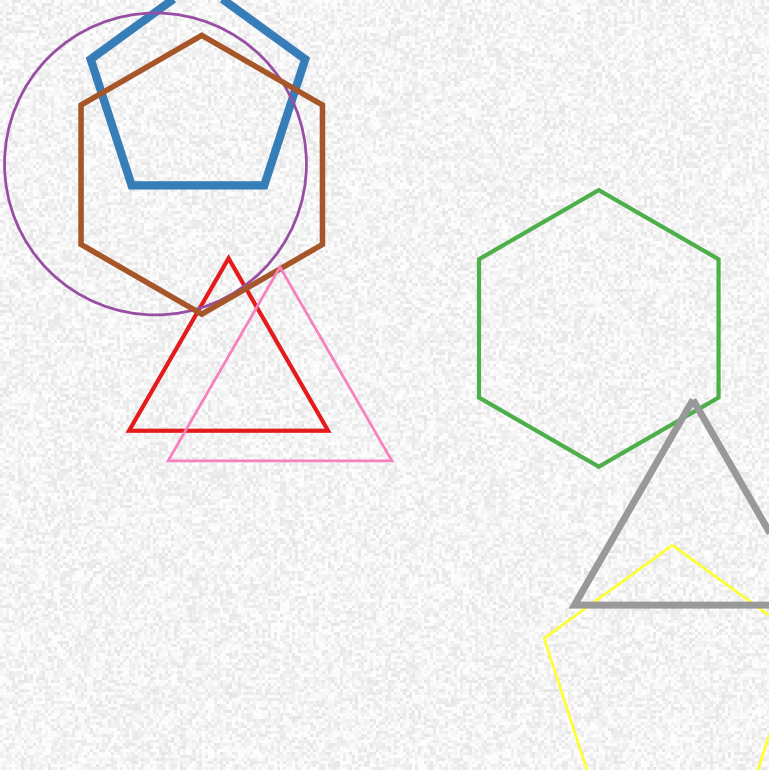[{"shape": "triangle", "thickness": 1.5, "radius": 0.75, "center": [0.297, 0.515]}, {"shape": "pentagon", "thickness": 3, "radius": 0.73, "center": [0.257, 0.878]}, {"shape": "hexagon", "thickness": 1.5, "radius": 0.9, "center": [0.778, 0.574]}, {"shape": "circle", "thickness": 1, "radius": 0.98, "center": [0.202, 0.787]}, {"shape": "pentagon", "thickness": 1, "radius": 0.88, "center": [0.873, 0.117]}, {"shape": "hexagon", "thickness": 2, "radius": 0.91, "center": [0.262, 0.773]}, {"shape": "triangle", "thickness": 1, "radius": 0.84, "center": [0.364, 0.485]}, {"shape": "triangle", "thickness": 2.5, "radius": 0.89, "center": [0.9, 0.303]}]